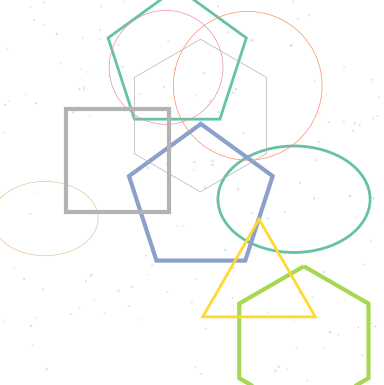[{"shape": "oval", "thickness": 2, "radius": 0.99, "center": [0.764, 0.483]}, {"shape": "pentagon", "thickness": 2, "radius": 0.94, "center": [0.46, 0.843]}, {"shape": "circle", "thickness": 0.5, "radius": 0.97, "center": [0.643, 0.777]}, {"shape": "pentagon", "thickness": 3, "radius": 0.98, "center": [0.522, 0.482]}, {"shape": "circle", "thickness": 0.5, "radius": 0.74, "center": [0.431, 0.825]}, {"shape": "hexagon", "thickness": 3, "radius": 0.97, "center": [0.789, 0.115]}, {"shape": "triangle", "thickness": 2, "radius": 0.84, "center": [0.673, 0.261]}, {"shape": "oval", "thickness": 0.5, "radius": 0.69, "center": [0.117, 0.432]}, {"shape": "square", "thickness": 3, "radius": 0.67, "center": [0.306, 0.583]}, {"shape": "hexagon", "thickness": 0.5, "radius": 0.99, "center": [0.521, 0.7]}]